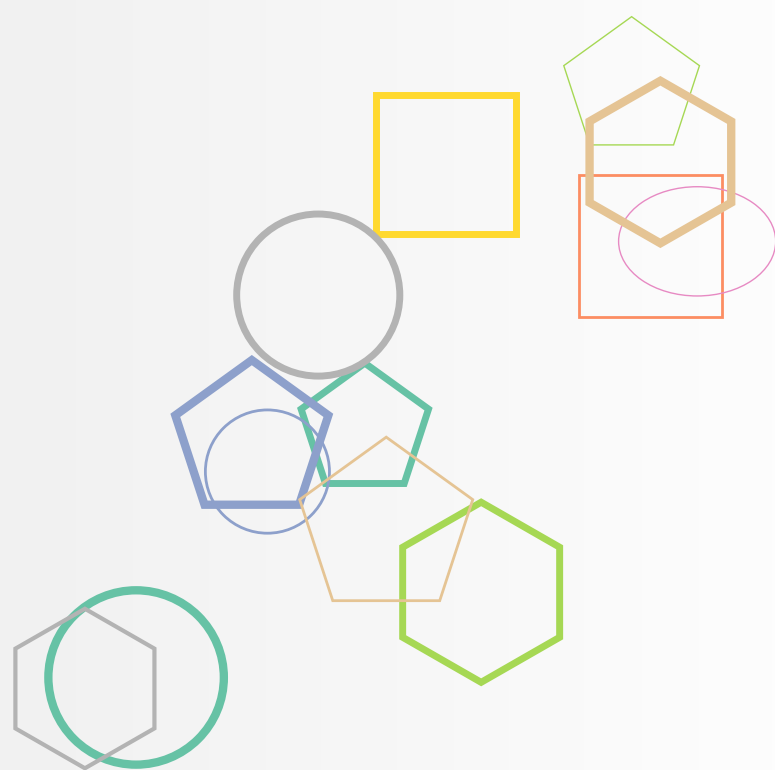[{"shape": "pentagon", "thickness": 2.5, "radius": 0.43, "center": [0.471, 0.442]}, {"shape": "circle", "thickness": 3, "radius": 0.57, "center": [0.176, 0.12]}, {"shape": "square", "thickness": 1, "radius": 0.46, "center": [0.839, 0.681]}, {"shape": "circle", "thickness": 1, "radius": 0.4, "center": [0.345, 0.388]}, {"shape": "pentagon", "thickness": 3, "radius": 0.52, "center": [0.325, 0.429]}, {"shape": "oval", "thickness": 0.5, "radius": 0.51, "center": [0.9, 0.687]}, {"shape": "hexagon", "thickness": 2.5, "radius": 0.58, "center": [0.621, 0.231]}, {"shape": "pentagon", "thickness": 0.5, "radius": 0.46, "center": [0.815, 0.886]}, {"shape": "square", "thickness": 2.5, "radius": 0.45, "center": [0.575, 0.786]}, {"shape": "pentagon", "thickness": 1, "radius": 0.59, "center": [0.498, 0.315]}, {"shape": "hexagon", "thickness": 3, "radius": 0.53, "center": [0.852, 0.79]}, {"shape": "circle", "thickness": 2.5, "radius": 0.53, "center": [0.411, 0.617]}, {"shape": "hexagon", "thickness": 1.5, "radius": 0.52, "center": [0.11, 0.106]}]